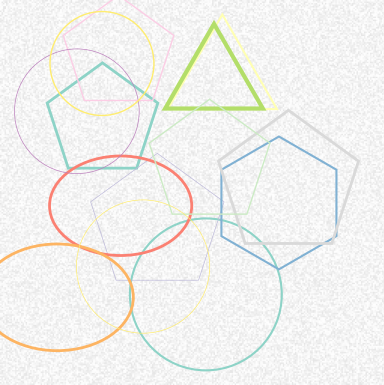[{"shape": "circle", "thickness": 1.5, "radius": 0.99, "center": [0.535, 0.235]}, {"shape": "pentagon", "thickness": 2, "radius": 0.76, "center": [0.266, 0.686]}, {"shape": "triangle", "thickness": 1.5, "radius": 0.82, "center": [0.578, 0.799]}, {"shape": "pentagon", "thickness": 0.5, "radius": 0.91, "center": [0.409, 0.42]}, {"shape": "oval", "thickness": 2, "radius": 0.92, "center": [0.313, 0.466]}, {"shape": "hexagon", "thickness": 1.5, "radius": 0.86, "center": [0.724, 0.473]}, {"shape": "oval", "thickness": 2, "radius": 0.99, "center": [0.148, 0.228]}, {"shape": "triangle", "thickness": 3, "radius": 0.73, "center": [0.556, 0.791]}, {"shape": "pentagon", "thickness": 1, "radius": 0.76, "center": [0.308, 0.861]}, {"shape": "pentagon", "thickness": 2, "radius": 0.96, "center": [0.749, 0.522]}, {"shape": "circle", "thickness": 0.5, "radius": 0.81, "center": [0.2, 0.711]}, {"shape": "pentagon", "thickness": 1, "radius": 0.82, "center": [0.544, 0.577]}, {"shape": "circle", "thickness": 1, "radius": 0.67, "center": [0.265, 0.835]}, {"shape": "circle", "thickness": 0.5, "radius": 0.87, "center": [0.372, 0.308]}]